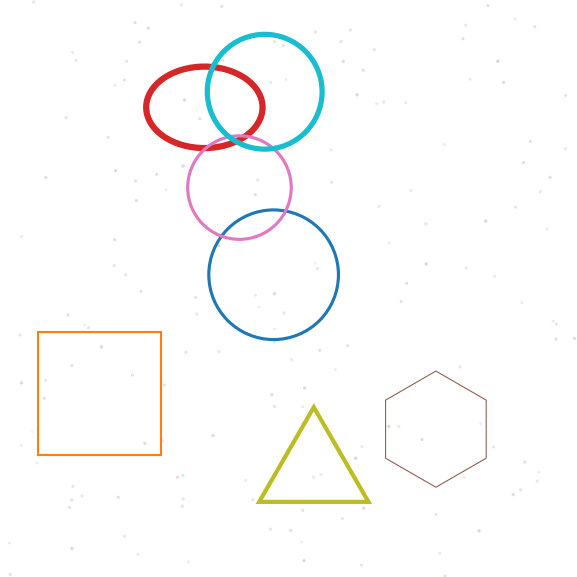[{"shape": "circle", "thickness": 1.5, "radius": 0.56, "center": [0.474, 0.523]}, {"shape": "square", "thickness": 1, "radius": 0.53, "center": [0.173, 0.319]}, {"shape": "oval", "thickness": 3, "radius": 0.5, "center": [0.354, 0.813]}, {"shape": "hexagon", "thickness": 0.5, "radius": 0.5, "center": [0.755, 0.256]}, {"shape": "circle", "thickness": 1.5, "radius": 0.45, "center": [0.415, 0.674]}, {"shape": "triangle", "thickness": 2, "radius": 0.55, "center": [0.543, 0.185]}, {"shape": "circle", "thickness": 2.5, "radius": 0.5, "center": [0.458, 0.84]}]